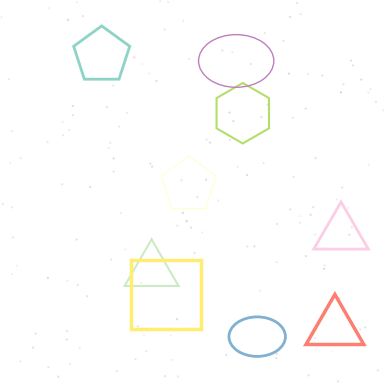[{"shape": "pentagon", "thickness": 2, "radius": 0.38, "center": [0.264, 0.856]}, {"shape": "pentagon", "thickness": 0.5, "radius": 0.38, "center": [0.49, 0.52]}, {"shape": "triangle", "thickness": 2.5, "radius": 0.43, "center": [0.87, 0.149]}, {"shape": "oval", "thickness": 2, "radius": 0.37, "center": [0.668, 0.126]}, {"shape": "hexagon", "thickness": 1.5, "radius": 0.39, "center": [0.631, 0.706]}, {"shape": "triangle", "thickness": 2, "radius": 0.41, "center": [0.886, 0.394]}, {"shape": "oval", "thickness": 1, "radius": 0.49, "center": [0.613, 0.842]}, {"shape": "triangle", "thickness": 1.5, "radius": 0.4, "center": [0.394, 0.298]}, {"shape": "square", "thickness": 2.5, "radius": 0.45, "center": [0.432, 0.235]}]